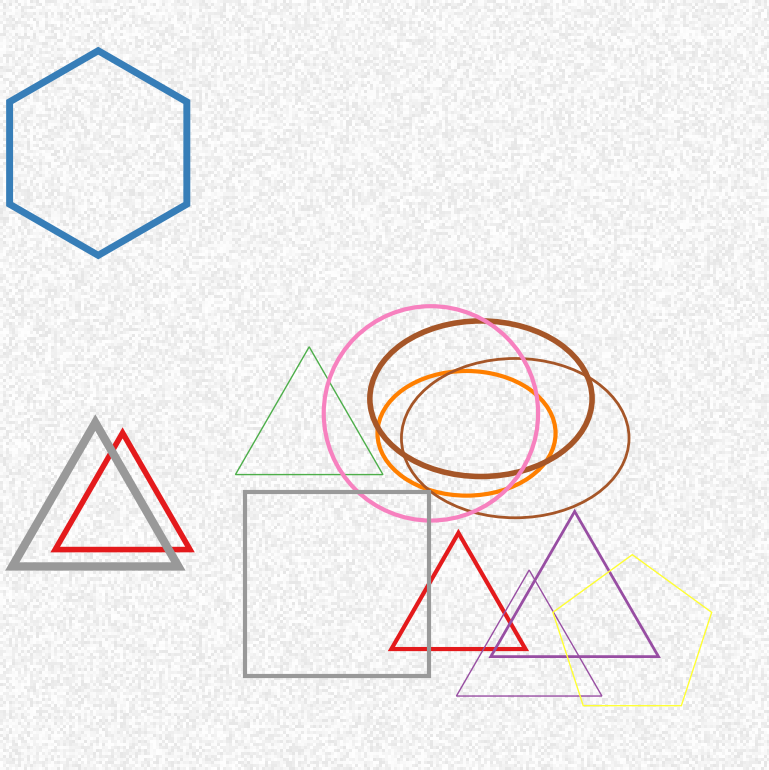[{"shape": "triangle", "thickness": 1.5, "radius": 0.5, "center": [0.595, 0.207]}, {"shape": "triangle", "thickness": 2, "radius": 0.51, "center": [0.159, 0.337]}, {"shape": "hexagon", "thickness": 2.5, "radius": 0.66, "center": [0.128, 0.801]}, {"shape": "triangle", "thickness": 0.5, "radius": 0.55, "center": [0.402, 0.439]}, {"shape": "triangle", "thickness": 1, "radius": 0.63, "center": [0.746, 0.21]}, {"shape": "triangle", "thickness": 0.5, "radius": 0.55, "center": [0.687, 0.151]}, {"shape": "oval", "thickness": 1.5, "radius": 0.58, "center": [0.606, 0.437]}, {"shape": "pentagon", "thickness": 0.5, "radius": 0.54, "center": [0.821, 0.171]}, {"shape": "oval", "thickness": 1, "radius": 0.74, "center": [0.669, 0.431]}, {"shape": "oval", "thickness": 2, "radius": 0.72, "center": [0.625, 0.482]}, {"shape": "circle", "thickness": 1.5, "radius": 0.7, "center": [0.56, 0.463]}, {"shape": "square", "thickness": 1.5, "radius": 0.6, "center": [0.438, 0.241]}, {"shape": "triangle", "thickness": 3, "radius": 0.62, "center": [0.124, 0.327]}]